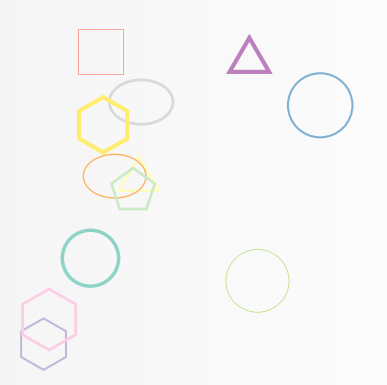[{"shape": "circle", "thickness": 2.5, "radius": 0.36, "center": [0.233, 0.329]}, {"shape": "triangle", "thickness": 1.5, "radius": 0.29, "center": [0.358, 0.535]}, {"shape": "hexagon", "thickness": 1.5, "radius": 0.33, "center": [0.112, 0.106]}, {"shape": "square", "thickness": 0.5, "radius": 0.29, "center": [0.26, 0.866]}, {"shape": "circle", "thickness": 1.5, "radius": 0.42, "center": [0.826, 0.727]}, {"shape": "oval", "thickness": 1, "radius": 0.4, "center": [0.296, 0.542]}, {"shape": "circle", "thickness": 0.5, "radius": 0.41, "center": [0.665, 0.27]}, {"shape": "hexagon", "thickness": 2, "radius": 0.4, "center": [0.127, 0.17]}, {"shape": "oval", "thickness": 2, "radius": 0.41, "center": [0.364, 0.735]}, {"shape": "triangle", "thickness": 3, "radius": 0.29, "center": [0.644, 0.843]}, {"shape": "pentagon", "thickness": 2, "radius": 0.29, "center": [0.343, 0.505]}, {"shape": "hexagon", "thickness": 3, "radius": 0.36, "center": [0.266, 0.676]}]